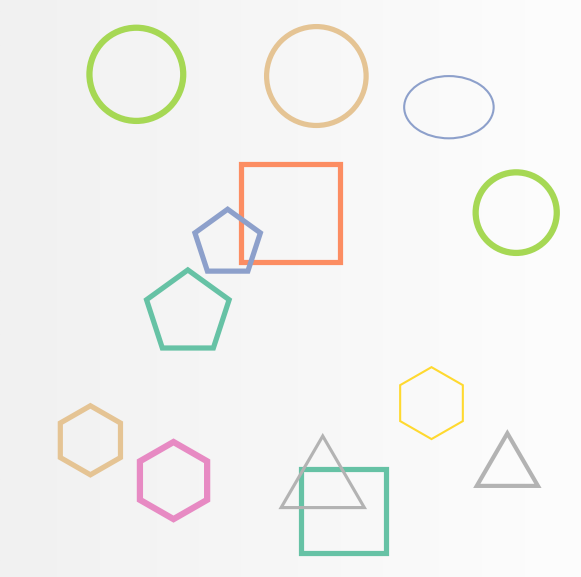[{"shape": "square", "thickness": 2.5, "radius": 0.37, "center": [0.592, 0.114]}, {"shape": "pentagon", "thickness": 2.5, "radius": 0.37, "center": [0.323, 0.457]}, {"shape": "square", "thickness": 2.5, "radius": 0.43, "center": [0.5, 0.63]}, {"shape": "oval", "thickness": 1, "radius": 0.38, "center": [0.772, 0.814]}, {"shape": "pentagon", "thickness": 2.5, "radius": 0.3, "center": [0.392, 0.578]}, {"shape": "hexagon", "thickness": 3, "radius": 0.33, "center": [0.299, 0.167]}, {"shape": "circle", "thickness": 3, "radius": 0.35, "center": [0.888, 0.631]}, {"shape": "circle", "thickness": 3, "radius": 0.4, "center": [0.235, 0.87]}, {"shape": "hexagon", "thickness": 1, "radius": 0.31, "center": [0.742, 0.301]}, {"shape": "hexagon", "thickness": 2.5, "radius": 0.3, "center": [0.156, 0.237]}, {"shape": "circle", "thickness": 2.5, "radius": 0.43, "center": [0.544, 0.867]}, {"shape": "triangle", "thickness": 1.5, "radius": 0.41, "center": [0.555, 0.162]}, {"shape": "triangle", "thickness": 2, "radius": 0.3, "center": [0.873, 0.188]}]